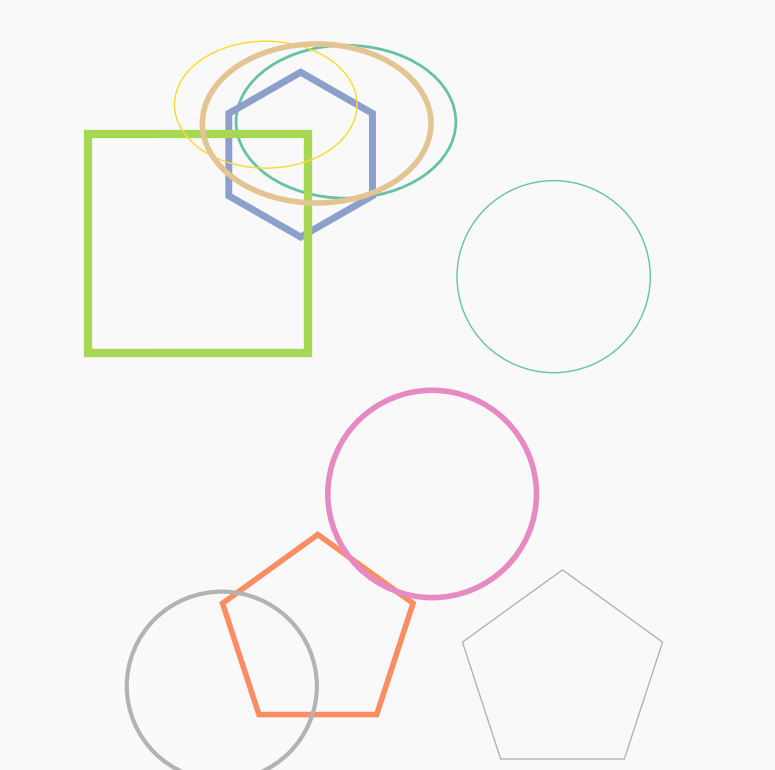[{"shape": "circle", "thickness": 0.5, "radius": 0.62, "center": [0.714, 0.641]}, {"shape": "oval", "thickness": 1, "radius": 0.71, "center": [0.446, 0.842]}, {"shape": "pentagon", "thickness": 2, "radius": 0.65, "center": [0.41, 0.177]}, {"shape": "hexagon", "thickness": 2.5, "radius": 0.54, "center": [0.388, 0.799]}, {"shape": "circle", "thickness": 2, "radius": 0.67, "center": [0.558, 0.358]}, {"shape": "square", "thickness": 3, "radius": 0.71, "center": [0.255, 0.684]}, {"shape": "oval", "thickness": 0.5, "radius": 0.59, "center": [0.343, 0.864]}, {"shape": "oval", "thickness": 2, "radius": 0.74, "center": [0.409, 0.84]}, {"shape": "circle", "thickness": 1.5, "radius": 0.61, "center": [0.286, 0.109]}, {"shape": "pentagon", "thickness": 0.5, "radius": 0.68, "center": [0.726, 0.124]}]